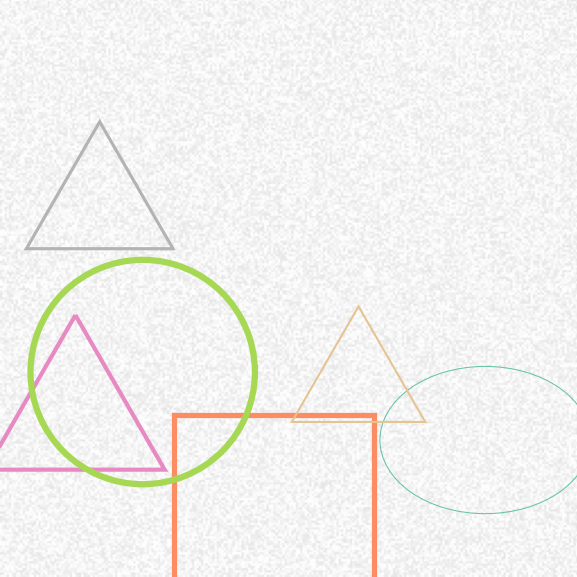[{"shape": "oval", "thickness": 0.5, "radius": 0.91, "center": [0.84, 0.237]}, {"shape": "square", "thickness": 2.5, "radius": 0.86, "center": [0.475, 0.108]}, {"shape": "triangle", "thickness": 2, "radius": 0.89, "center": [0.131, 0.275]}, {"shape": "circle", "thickness": 3, "radius": 0.97, "center": [0.247, 0.355]}, {"shape": "triangle", "thickness": 1, "radius": 0.67, "center": [0.621, 0.335]}, {"shape": "triangle", "thickness": 1.5, "radius": 0.73, "center": [0.173, 0.642]}]